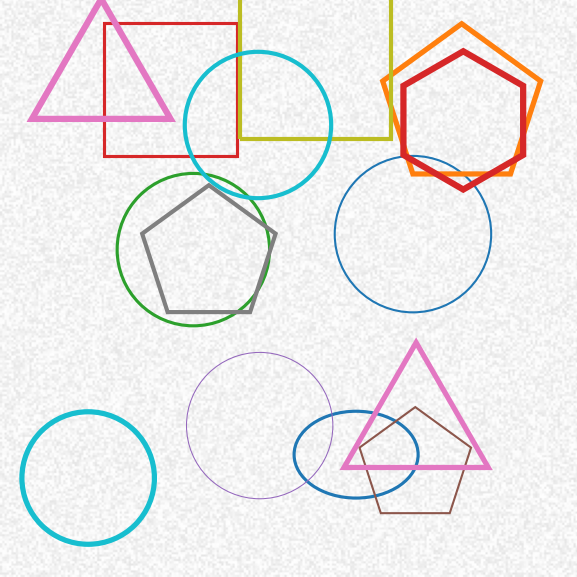[{"shape": "oval", "thickness": 1.5, "radius": 0.54, "center": [0.617, 0.212]}, {"shape": "circle", "thickness": 1, "radius": 0.68, "center": [0.715, 0.594]}, {"shape": "pentagon", "thickness": 2.5, "radius": 0.72, "center": [0.799, 0.814]}, {"shape": "circle", "thickness": 1.5, "radius": 0.66, "center": [0.335, 0.567]}, {"shape": "square", "thickness": 1.5, "radius": 0.58, "center": [0.295, 0.844]}, {"shape": "hexagon", "thickness": 3, "radius": 0.6, "center": [0.802, 0.791]}, {"shape": "circle", "thickness": 0.5, "radius": 0.63, "center": [0.45, 0.262]}, {"shape": "pentagon", "thickness": 1, "radius": 0.51, "center": [0.719, 0.193]}, {"shape": "triangle", "thickness": 2.5, "radius": 0.72, "center": [0.721, 0.262]}, {"shape": "triangle", "thickness": 3, "radius": 0.69, "center": [0.175, 0.863]}, {"shape": "pentagon", "thickness": 2, "radius": 0.61, "center": [0.362, 0.557]}, {"shape": "square", "thickness": 2, "radius": 0.65, "center": [0.546, 0.889]}, {"shape": "circle", "thickness": 2, "radius": 0.63, "center": [0.447, 0.783]}, {"shape": "circle", "thickness": 2.5, "radius": 0.57, "center": [0.153, 0.171]}]